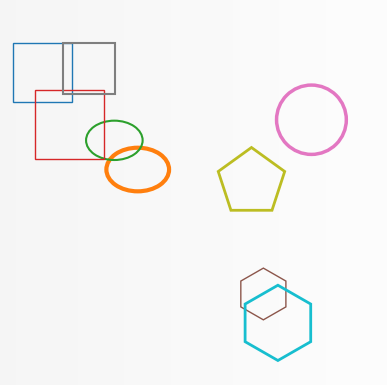[{"shape": "square", "thickness": 1, "radius": 0.38, "center": [0.109, 0.812]}, {"shape": "oval", "thickness": 3, "radius": 0.4, "center": [0.355, 0.56]}, {"shape": "oval", "thickness": 1.5, "radius": 0.36, "center": [0.295, 0.635]}, {"shape": "square", "thickness": 1, "radius": 0.44, "center": [0.181, 0.676]}, {"shape": "hexagon", "thickness": 1, "radius": 0.34, "center": [0.68, 0.236]}, {"shape": "circle", "thickness": 2.5, "radius": 0.45, "center": [0.804, 0.689]}, {"shape": "square", "thickness": 1.5, "radius": 0.34, "center": [0.23, 0.822]}, {"shape": "pentagon", "thickness": 2, "radius": 0.45, "center": [0.649, 0.527]}, {"shape": "hexagon", "thickness": 2, "radius": 0.49, "center": [0.717, 0.161]}]